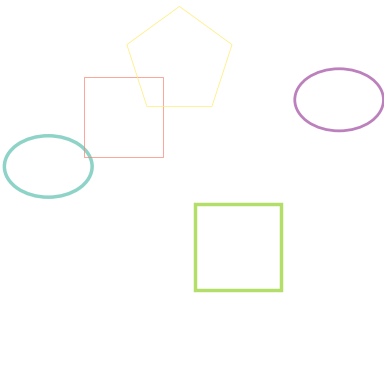[{"shape": "oval", "thickness": 2.5, "radius": 0.57, "center": [0.125, 0.568]}, {"shape": "square", "thickness": 0.5, "radius": 0.52, "center": [0.321, 0.696]}, {"shape": "square", "thickness": 2.5, "radius": 0.56, "center": [0.618, 0.359]}, {"shape": "oval", "thickness": 2, "radius": 0.58, "center": [0.881, 0.741]}, {"shape": "pentagon", "thickness": 0.5, "radius": 0.72, "center": [0.466, 0.84]}]